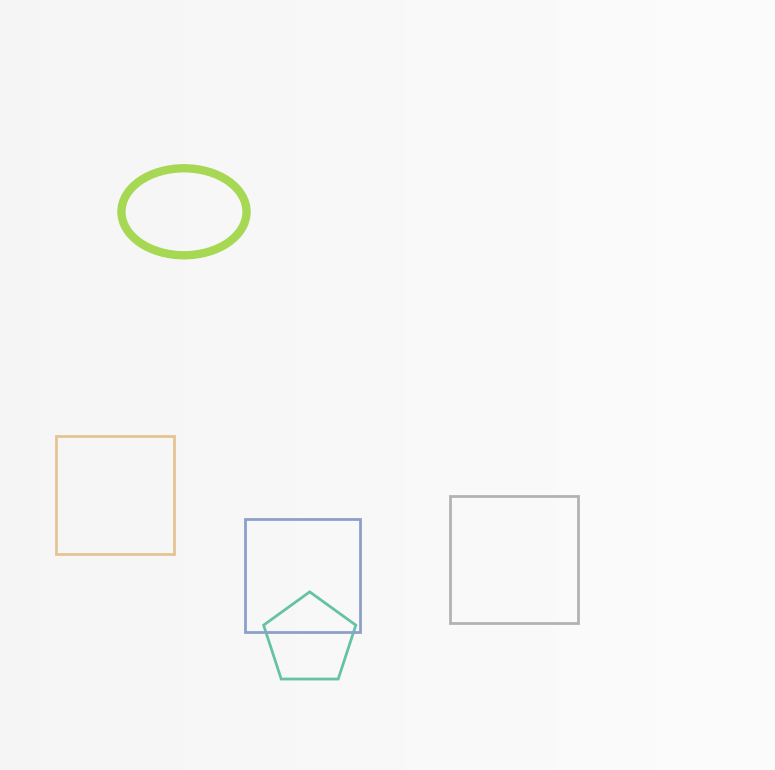[{"shape": "pentagon", "thickness": 1, "radius": 0.31, "center": [0.4, 0.169]}, {"shape": "square", "thickness": 1, "radius": 0.37, "center": [0.39, 0.253]}, {"shape": "oval", "thickness": 3, "radius": 0.4, "center": [0.237, 0.725]}, {"shape": "square", "thickness": 1, "radius": 0.38, "center": [0.148, 0.357]}, {"shape": "square", "thickness": 1, "radius": 0.41, "center": [0.663, 0.274]}]